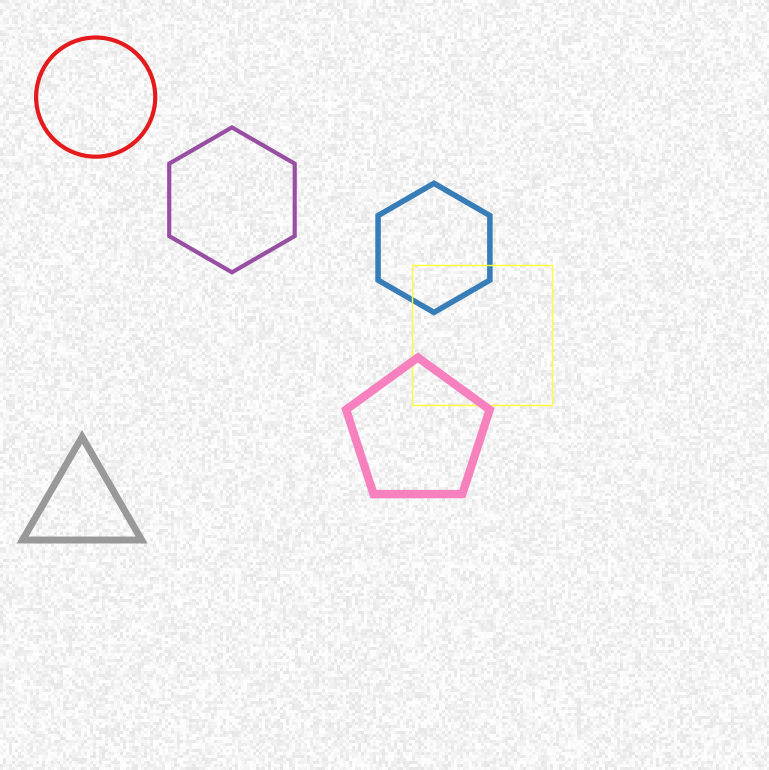[{"shape": "circle", "thickness": 1.5, "radius": 0.39, "center": [0.124, 0.874]}, {"shape": "hexagon", "thickness": 2, "radius": 0.42, "center": [0.564, 0.678]}, {"shape": "hexagon", "thickness": 1.5, "radius": 0.47, "center": [0.301, 0.74]}, {"shape": "square", "thickness": 0.5, "radius": 0.46, "center": [0.626, 0.565]}, {"shape": "pentagon", "thickness": 3, "radius": 0.49, "center": [0.543, 0.438]}, {"shape": "triangle", "thickness": 2.5, "radius": 0.45, "center": [0.107, 0.343]}]